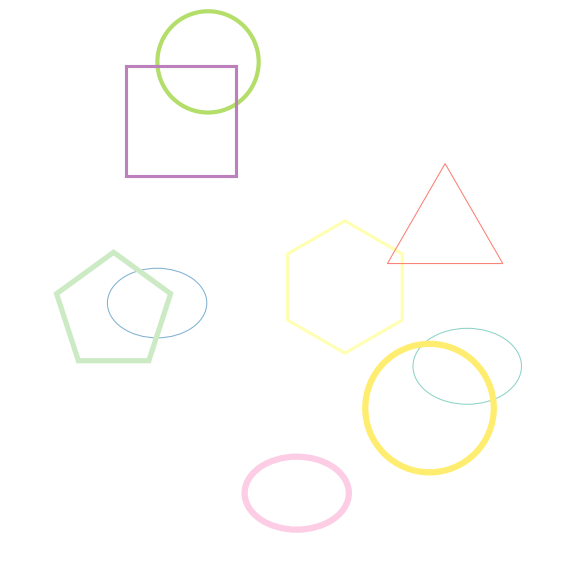[{"shape": "oval", "thickness": 0.5, "radius": 0.47, "center": [0.809, 0.365]}, {"shape": "hexagon", "thickness": 1.5, "radius": 0.57, "center": [0.597, 0.502]}, {"shape": "triangle", "thickness": 0.5, "radius": 0.58, "center": [0.771, 0.6]}, {"shape": "oval", "thickness": 0.5, "radius": 0.43, "center": [0.272, 0.474]}, {"shape": "circle", "thickness": 2, "radius": 0.44, "center": [0.36, 0.892]}, {"shape": "oval", "thickness": 3, "radius": 0.45, "center": [0.514, 0.145]}, {"shape": "square", "thickness": 1.5, "radius": 0.48, "center": [0.313, 0.79]}, {"shape": "pentagon", "thickness": 2.5, "radius": 0.52, "center": [0.197, 0.458]}, {"shape": "circle", "thickness": 3, "radius": 0.56, "center": [0.744, 0.292]}]